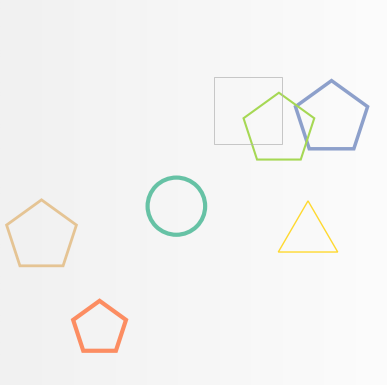[{"shape": "circle", "thickness": 3, "radius": 0.37, "center": [0.455, 0.464]}, {"shape": "pentagon", "thickness": 3, "radius": 0.36, "center": [0.257, 0.147]}, {"shape": "pentagon", "thickness": 2.5, "radius": 0.49, "center": [0.856, 0.693]}, {"shape": "pentagon", "thickness": 1.5, "radius": 0.48, "center": [0.72, 0.663]}, {"shape": "triangle", "thickness": 1, "radius": 0.44, "center": [0.795, 0.39]}, {"shape": "pentagon", "thickness": 2, "radius": 0.47, "center": [0.107, 0.386]}, {"shape": "square", "thickness": 0.5, "radius": 0.44, "center": [0.639, 0.714]}]